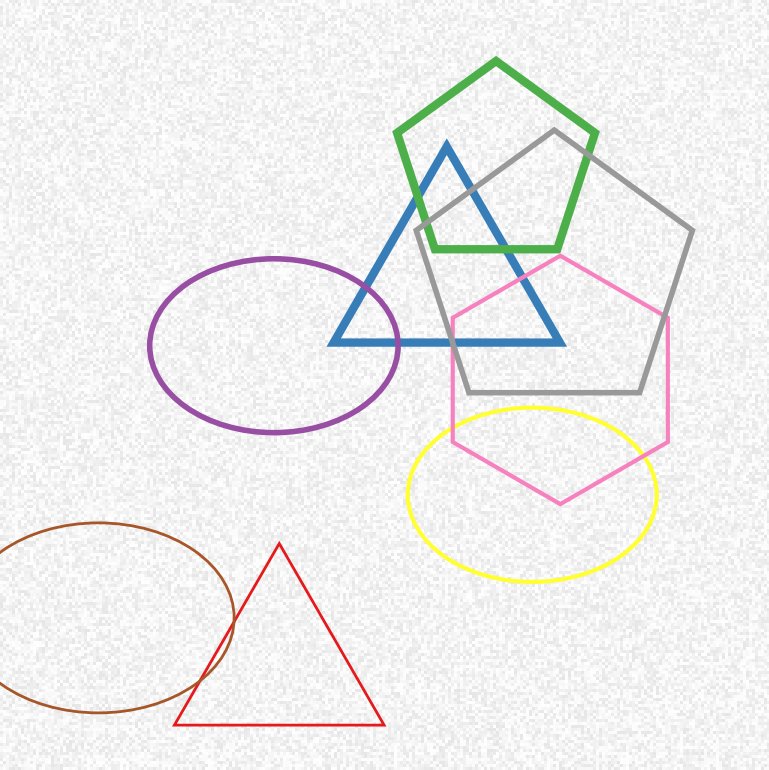[{"shape": "triangle", "thickness": 1, "radius": 0.79, "center": [0.363, 0.137]}, {"shape": "triangle", "thickness": 3, "radius": 0.85, "center": [0.58, 0.64]}, {"shape": "pentagon", "thickness": 3, "radius": 0.68, "center": [0.644, 0.786]}, {"shape": "oval", "thickness": 2, "radius": 0.81, "center": [0.356, 0.551]}, {"shape": "oval", "thickness": 1.5, "radius": 0.81, "center": [0.691, 0.357]}, {"shape": "oval", "thickness": 1, "radius": 0.88, "center": [0.128, 0.198]}, {"shape": "hexagon", "thickness": 1.5, "radius": 0.81, "center": [0.728, 0.507]}, {"shape": "pentagon", "thickness": 2, "radius": 0.94, "center": [0.72, 0.643]}]